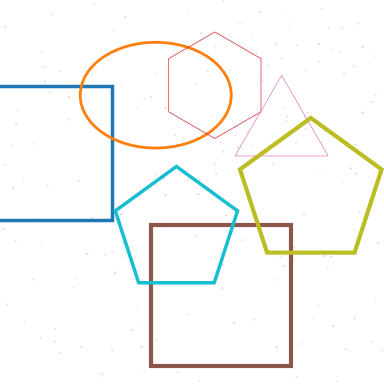[{"shape": "square", "thickness": 2.5, "radius": 0.87, "center": [0.118, 0.602]}, {"shape": "oval", "thickness": 2, "radius": 0.98, "center": [0.405, 0.753]}, {"shape": "hexagon", "thickness": 0.5, "radius": 0.69, "center": [0.558, 0.779]}, {"shape": "square", "thickness": 3, "radius": 0.91, "center": [0.574, 0.232]}, {"shape": "triangle", "thickness": 0.5, "radius": 0.7, "center": [0.732, 0.665]}, {"shape": "pentagon", "thickness": 3, "radius": 0.97, "center": [0.807, 0.5]}, {"shape": "pentagon", "thickness": 2.5, "radius": 0.83, "center": [0.458, 0.401]}]